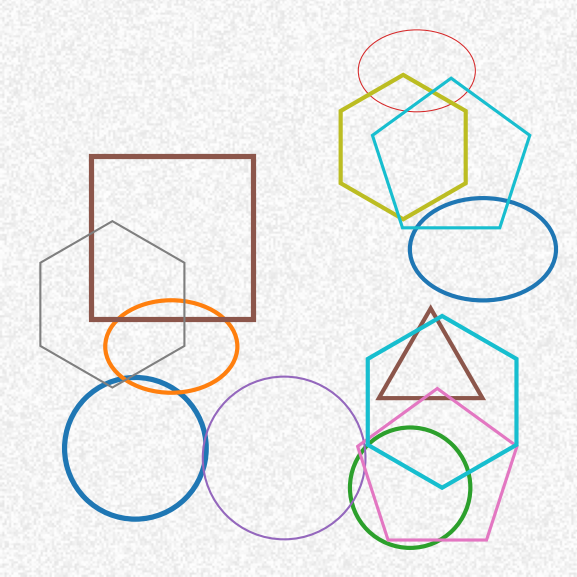[{"shape": "circle", "thickness": 2.5, "radius": 0.61, "center": [0.234, 0.223]}, {"shape": "oval", "thickness": 2, "radius": 0.63, "center": [0.836, 0.568]}, {"shape": "oval", "thickness": 2, "radius": 0.57, "center": [0.297, 0.399]}, {"shape": "circle", "thickness": 2, "radius": 0.52, "center": [0.71, 0.155]}, {"shape": "oval", "thickness": 0.5, "radius": 0.51, "center": [0.722, 0.876]}, {"shape": "circle", "thickness": 1, "radius": 0.7, "center": [0.492, 0.206]}, {"shape": "triangle", "thickness": 2, "radius": 0.52, "center": [0.746, 0.362]}, {"shape": "square", "thickness": 2.5, "radius": 0.7, "center": [0.298, 0.588]}, {"shape": "pentagon", "thickness": 1.5, "radius": 0.73, "center": [0.757, 0.181]}, {"shape": "hexagon", "thickness": 1, "radius": 0.72, "center": [0.195, 0.472]}, {"shape": "hexagon", "thickness": 2, "radius": 0.63, "center": [0.698, 0.744]}, {"shape": "pentagon", "thickness": 1.5, "radius": 0.72, "center": [0.781, 0.72]}, {"shape": "hexagon", "thickness": 2, "radius": 0.74, "center": [0.766, 0.303]}]